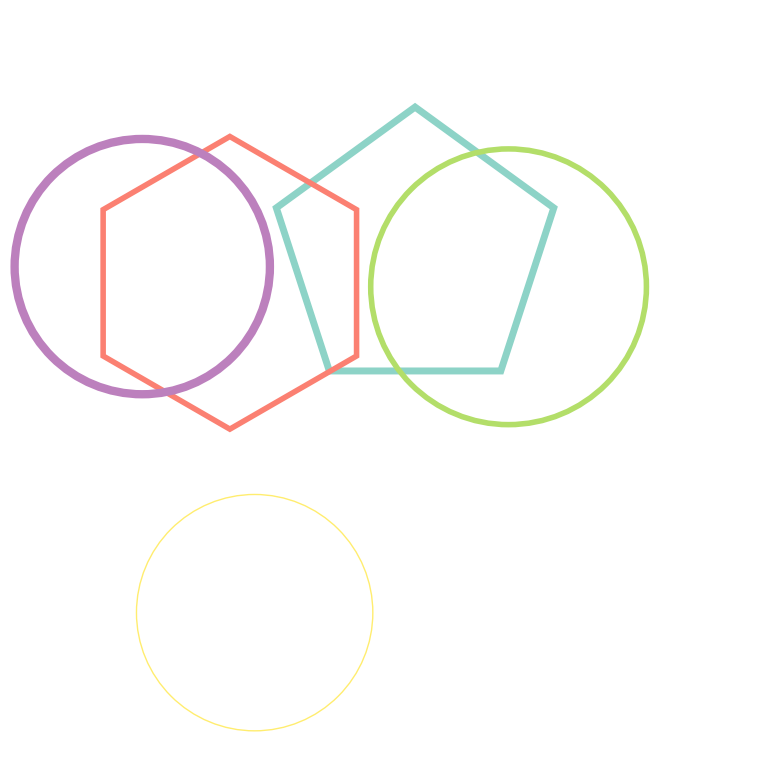[{"shape": "pentagon", "thickness": 2.5, "radius": 0.95, "center": [0.539, 0.671]}, {"shape": "hexagon", "thickness": 2, "radius": 0.95, "center": [0.299, 0.633]}, {"shape": "circle", "thickness": 2, "radius": 0.9, "center": [0.66, 0.628]}, {"shape": "circle", "thickness": 3, "radius": 0.83, "center": [0.185, 0.654]}, {"shape": "circle", "thickness": 0.5, "radius": 0.77, "center": [0.331, 0.204]}]